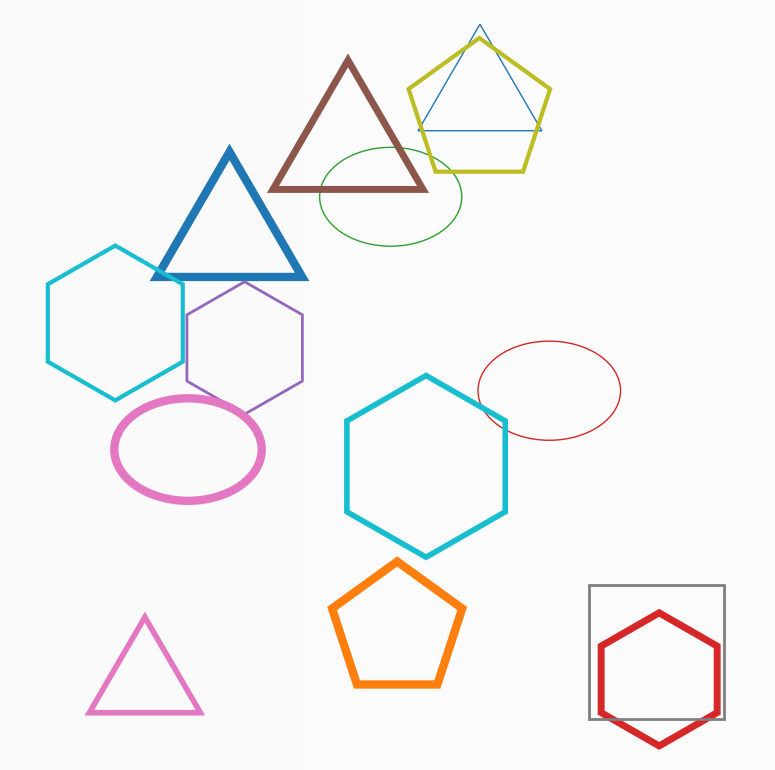[{"shape": "triangle", "thickness": 3, "radius": 0.54, "center": [0.296, 0.694]}, {"shape": "triangle", "thickness": 0.5, "radius": 0.46, "center": [0.619, 0.876]}, {"shape": "pentagon", "thickness": 3, "radius": 0.44, "center": [0.512, 0.182]}, {"shape": "oval", "thickness": 0.5, "radius": 0.46, "center": [0.504, 0.744]}, {"shape": "oval", "thickness": 0.5, "radius": 0.46, "center": [0.709, 0.493]}, {"shape": "hexagon", "thickness": 2.5, "radius": 0.43, "center": [0.851, 0.118]}, {"shape": "hexagon", "thickness": 1, "radius": 0.43, "center": [0.316, 0.548]}, {"shape": "triangle", "thickness": 2.5, "radius": 0.56, "center": [0.449, 0.81]}, {"shape": "oval", "thickness": 3, "radius": 0.48, "center": [0.243, 0.416]}, {"shape": "triangle", "thickness": 2, "radius": 0.41, "center": [0.187, 0.116]}, {"shape": "square", "thickness": 1, "radius": 0.44, "center": [0.847, 0.153]}, {"shape": "pentagon", "thickness": 1.5, "radius": 0.48, "center": [0.618, 0.855]}, {"shape": "hexagon", "thickness": 1.5, "radius": 0.5, "center": [0.149, 0.581]}, {"shape": "hexagon", "thickness": 2, "radius": 0.59, "center": [0.55, 0.394]}]